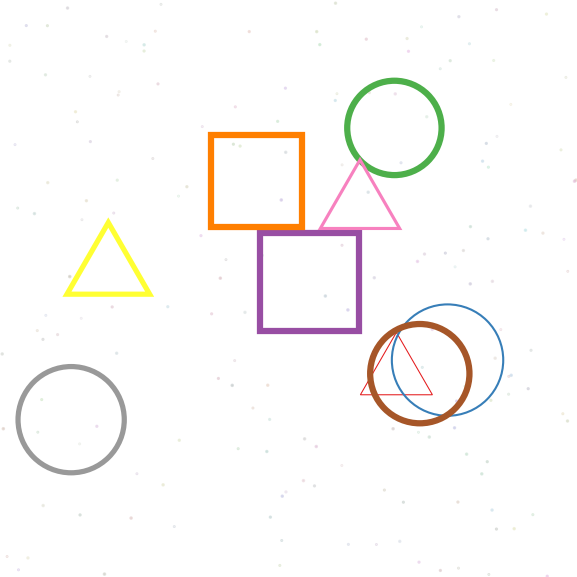[{"shape": "triangle", "thickness": 0.5, "radius": 0.36, "center": [0.686, 0.352]}, {"shape": "circle", "thickness": 1, "radius": 0.48, "center": [0.775, 0.376]}, {"shape": "circle", "thickness": 3, "radius": 0.41, "center": [0.683, 0.778]}, {"shape": "square", "thickness": 3, "radius": 0.43, "center": [0.536, 0.511]}, {"shape": "square", "thickness": 3, "radius": 0.4, "center": [0.444, 0.686]}, {"shape": "triangle", "thickness": 2.5, "radius": 0.41, "center": [0.188, 0.531]}, {"shape": "circle", "thickness": 3, "radius": 0.43, "center": [0.727, 0.352]}, {"shape": "triangle", "thickness": 1.5, "radius": 0.4, "center": [0.623, 0.643]}, {"shape": "circle", "thickness": 2.5, "radius": 0.46, "center": [0.123, 0.272]}]